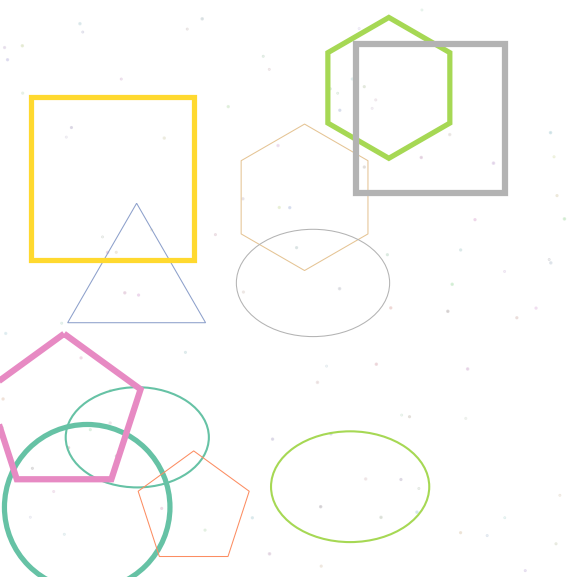[{"shape": "oval", "thickness": 1, "radius": 0.62, "center": [0.238, 0.242]}, {"shape": "circle", "thickness": 2.5, "radius": 0.72, "center": [0.151, 0.121]}, {"shape": "pentagon", "thickness": 0.5, "radius": 0.51, "center": [0.335, 0.117]}, {"shape": "triangle", "thickness": 0.5, "radius": 0.69, "center": [0.237, 0.509]}, {"shape": "pentagon", "thickness": 3, "radius": 0.7, "center": [0.111, 0.282]}, {"shape": "oval", "thickness": 1, "radius": 0.68, "center": [0.606, 0.156]}, {"shape": "hexagon", "thickness": 2.5, "radius": 0.61, "center": [0.673, 0.847]}, {"shape": "square", "thickness": 2.5, "radius": 0.7, "center": [0.194, 0.69]}, {"shape": "hexagon", "thickness": 0.5, "radius": 0.63, "center": [0.527, 0.657]}, {"shape": "square", "thickness": 3, "radius": 0.65, "center": [0.745, 0.794]}, {"shape": "oval", "thickness": 0.5, "radius": 0.66, "center": [0.542, 0.509]}]